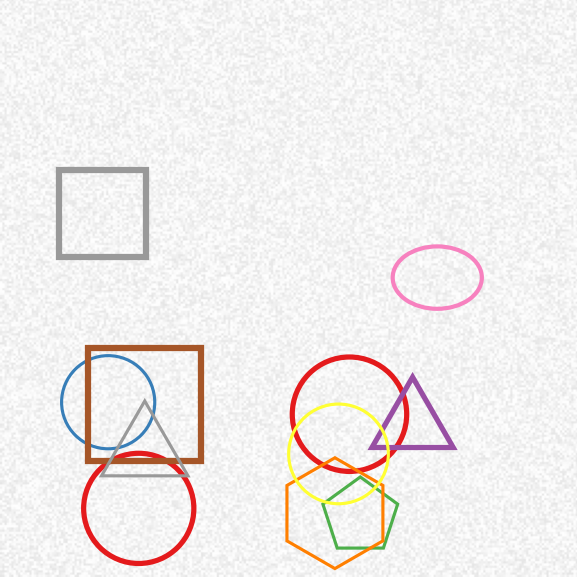[{"shape": "circle", "thickness": 2.5, "radius": 0.48, "center": [0.24, 0.119]}, {"shape": "circle", "thickness": 2.5, "radius": 0.5, "center": [0.605, 0.282]}, {"shape": "circle", "thickness": 1.5, "radius": 0.4, "center": [0.187, 0.303]}, {"shape": "pentagon", "thickness": 1.5, "radius": 0.34, "center": [0.624, 0.105]}, {"shape": "triangle", "thickness": 2.5, "radius": 0.41, "center": [0.714, 0.265]}, {"shape": "hexagon", "thickness": 1.5, "radius": 0.48, "center": [0.58, 0.111]}, {"shape": "circle", "thickness": 1.5, "radius": 0.43, "center": [0.586, 0.213]}, {"shape": "square", "thickness": 3, "radius": 0.49, "center": [0.25, 0.298]}, {"shape": "oval", "thickness": 2, "radius": 0.39, "center": [0.757, 0.518]}, {"shape": "triangle", "thickness": 1.5, "radius": 0.43, "center": [0.251, 0.218]}, {"shape": "square", "thickness": 3, "radius": 0.38, "center": [0.177, 0.63]}]